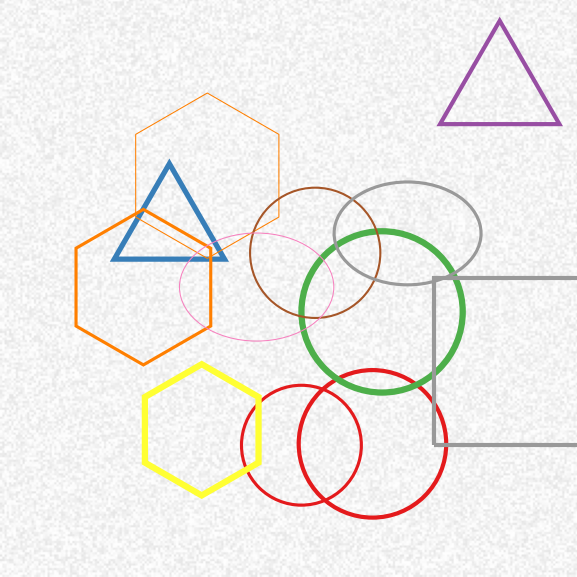[{"shape": "circle", "thickness": 2, "radius": 0.64, "center": [0.645, 0.231]}, {"shape": "circle", "thickness": 1.5, "radius": 0.52, "center": [0.522, 0.228]}, {"shape": "triangle", "thickness": 2.5, "radius": 0.55, "center": [0.293, 0.605]}, {"shape": "circle", "thickness": 3, "radius": 0.7, "center": [0.662, 0.459]}, {"shape": "triangle", "thickness": 2, "radius": 0.6, "center": [0.865, 0.844]}, {"shape": "hexagon", "thickness": 0.5, "radius": 0.72, "center": [0.359, 0.695]}, {"shape": "hexagon", "thickness": 1.5, "radius": 0.67, "center": [0.248, 0.502]}, {"shape": "hexagon", "thickness": 3, "radius": 0.57, "center": [0.349, 0.255]}, {"shape": "circle", "thickness": 1, "radius": 0.56, "center": [0.546, 0.561]}, {"shape": "oval", "thickness": 0.5, "radius": 0.67, "center": [0.444, 0.502]}, {"shape": "square", "thickness": 2, "radius": 0.72, "center": [0.895, 0.373]}, {"shape": "oval", "thickness": 1.5, "radius": 0.64, "center": [0.706, 0.595]}]